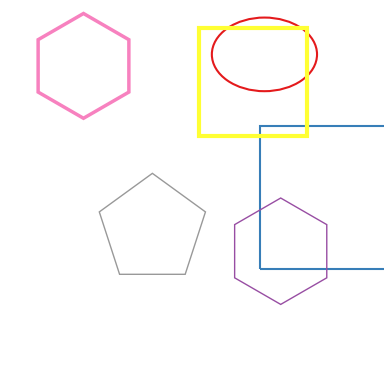[{"shape": "oval", "thickness": 1.5, "radius": 0.68, "center": [0.687, 0.859]}, {"shape": "square", "thickness": 1.5, "radius": 0.93, "center": [0.86, 0.487]}, {"shape": "hexagon", "thickness": 1, "radius": 0.69, "center": [0.729, 0.347]}, {"shape": "square", "thickness": 3, "radius": 0.7, "center": [0.657, 0.787]}, {"shape": "hexagon", "thickness": 2.5, "radius": 0.68, "center": [0.217, 0.829]}, {"shape": "pentagon", "thickness": 1, "radius": 0.72, "center": [0.396, 0.405]}]